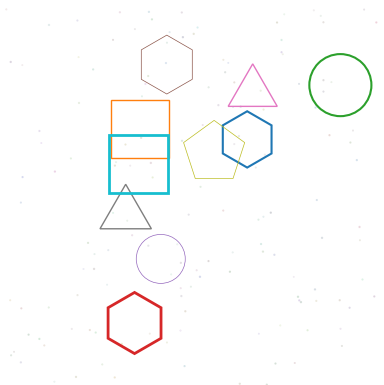[{"shape": "hexagon", "thickness": 1.5, "radius": 0.37, "center": [0.642, 0.638]}, {"shape": "square", "thickness": 1, "radius": 0.37, "center": [0.363, 0.664]}, {"shape": "circle", "thickness": 1.5, "radius": 0.4, "center": [0.884, 0.779]}, {"shape": "hexagon", "thickness": 2, "radius": 0.4, "center": [0.349, 0.161]}, {"shape": "circle", "thickness": 0.5, "radius": 0.32, "center": [0.418, 0.328]}, {"shape": "hexagon", "thickness": 0.5, "radius": 0.38, "center": [0.433, 0.832]}, {"shape": "triangle", "thickness": 1, "radius": 0.37, "center": [0.656, 0.761]}, {"shape": "triangle", "thickness": 1, "radius": 0.39, "center": [0.326, 0.444]}, {"shape": "pentagon", "thickness": 0.5, "radius": 0.42, "center": [0.556, 0.604]}, {"shape": "square", "thickness": 2, "radius": 0.38, "center": [0.36, 0.574]}]